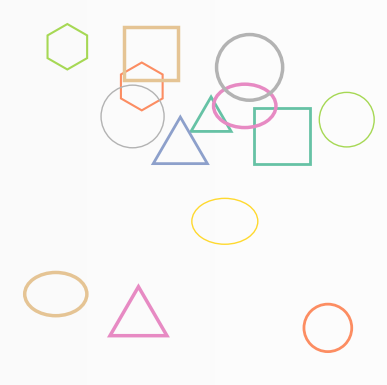[{"shape": "triangle", "thickness": 2, "radius": 0.3, "center": [0.545, 0.689]}, {"shape": "square", "thickness": 2, "radius": 0.36, "center": [0.728, 0.646]}, {"shape": "circle", "thickness": 2, "radius": 0.31, "center": [0.846, 0.148]}, {"shape": "hexagon", "thickness": 1.5, "radius": 0.31, "center": [0.366, 0.775]}, {"shape": "triangle", "thickness": 2, "radius": 0.4, "center": [0.465, 0.615]}, {"shape": "oval", "thickness": 2.5, "radius": 0.4, "center": [0.632, 0.725]}, {"shape": "triangle", "thickness": 2.5, "radius": 0.42, "center": [0.357, 0.17]}, {"shape": "circle", "thickness": 1, "radius": 0.35, "center": [0.895, 0.689]}, {"shape": "hexagon", "thickness": 1.5, "radius": 0.29, "center": [0.174, 0.879]}, {"shape": "oval", "thickness": 1, "radius": 0.43, "center": [0.58, 0.425]}, {"shape": "oval", "thickness": 2.5, "radius": 0.4, "center": [0.144, 0.236]}, {"shape": "square", "thickness": 2.5, "radius": 0.35, "center": [0.39, 0.861]}, {"shape": "circle", "thickness": 2.5, "radius": 0.43, "center": [0.644, 0.825]}, {"shape": "circle", "thickness": 1, "radius": 0.41, "center": [0.342, 0.698]}]